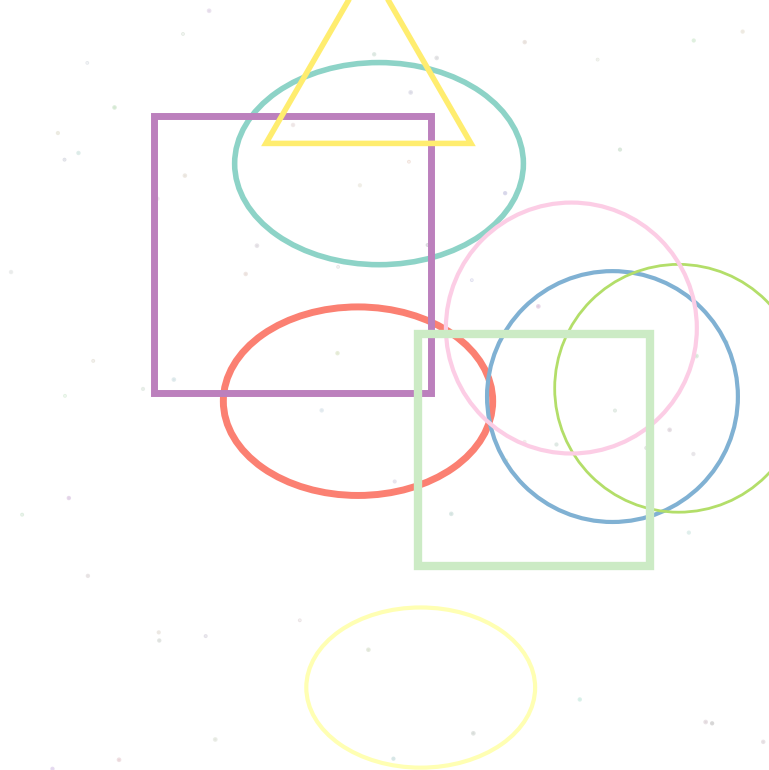[{"shape": "oval", "thickness": 2, "radius": 0.94, "center": [0.492, 0.787]}, {"shape": "oval", "thickness": 1.5, "radius": 0.74, "center": [0.546, 0.107]}, {"shape": "oval", "thickness": 2.5, "radius": 0.87, "center": [0.465, 0.479]}, {"shape": "circle", "thickness": 1.5, "radius": 0.81, "center": [0.795, 0.485]}, {"shape": "circle", "thickness": 1, "radius": 0.8, "center": [0.881, 0.496]}, {"shape": "circle", "thickness": 1.5, "radius": 0.81, "center": [0.742, 0.574]}, {"shape": "square", "thickness": 2.5, "radius": 0.9, "center": [0.38, 0.669]}, {"shape": "square", "thickness": 3, "radius": 0.75, "center": [0.694, 0.415]}, {"shape": "triangle", "thickness": 2, "radius": 0.77, "center": [0.478, 0.891]}]